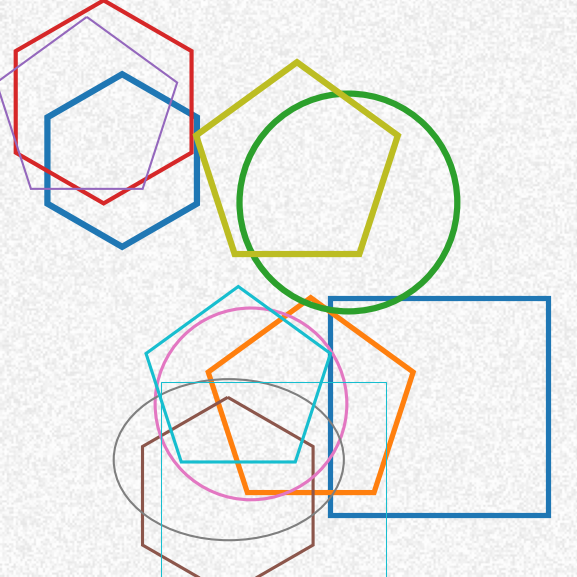[{"shape": "hexagon", "thickness": 3, "radius": 0.75, "center": [0.212, 0.721]}, {"shape": "square", "thickness": 2.5, "radius": 0.94, "center": [0.76, 0.295]}, {"shape": "pentagon", "thickness": 2.5, "radius": 0.93, "center": [0.538, 0.297]}, {"shape": "circle", "thickness": 3, "radius": 0.94, "center": [0.603, 0.648]}, {"shape": "hexagon", "thickness": 2, "radius": 0.88, "center": [0.179, 0.823]}, {"shape": "pentagon", "thickness": 1, "radius": 0.82, "center": [0.15, 0.805]}, {"shape": "hexagon", "thickness": 1.5, "radius": 0.85, "center": [0.394, 0.141]}, {"shape": "circle", "thickness": 1.5, "radius": 0.83, "center": [0.435, 0.3]}, {"shape": "oval", "thickness": 1, "radius": 1.0, "center": [0.396, 0.203]}, {"shape": "pentagon", "thickness": 3, "radius": 0.92, "center": [0.514, 0.708]}, {"shape": "pentagon", "thickness": 1.5, "radius": 0.84, "center": [0.413, 0.335]}, {"shape": "square", "thickness": 0.5, "radius": 0.97, "center": [0.473, 0.143]}]